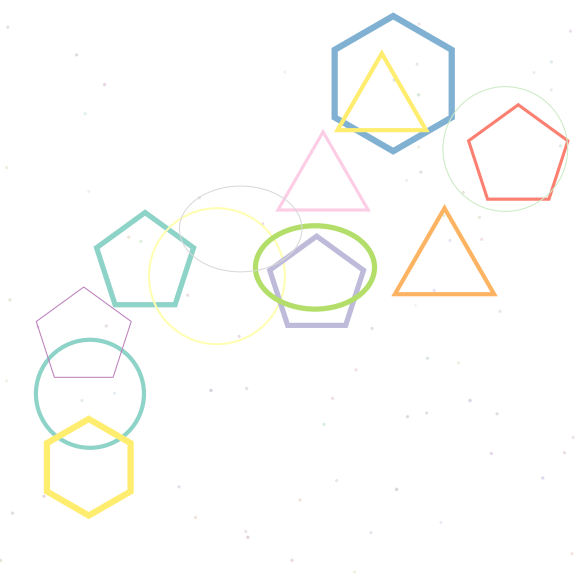[{"shape": "circle", "thickness": 2, "radius": 0.47, "center": [0.156, 0.317]}, {"shape": "pentagon", "thickness": 2.5, "radius": 0.44, "center": [0.251, 0.543]}, {"shape": "circle", "thickness": 1, "radius": 0.59, "center": [0.376, 0.521]}, {"shape": "pentagon", "thickness": 2.5, "radius": 0.43, "center": [0.548, 0.505]}, {"shape": "pentagon", "thickness": 1.5, "radius": 0.45, "center": [0.897, 0.727]}, {"shape": "hexagon", "thickness": 3, "radius": 0.59, "center": [0.681, 0.854]}, {"shape": "triangle", "thickness": 2, "radius": 0.5, "center": [0.77, 0.539]}, {"shape": "oval", "thickness": 2.5, "radius": 0.52, "center": [0.545, 0.536]}, {"shape": "triangle", "thickness": 1.5, "radius": 0.45, "center": [0.559, 0.681]}, {"shape": "oval", "thickness": 0.5, "radius": 0.53, "center": [0.417, 0.603]}, {"shape": "pentagon", "thickness": 0.5, "radius": 0.43, "center": [0.145, 0.416]}, {"shape": "circle", "thickness": 0.5, "radius": 0.54, "center": [0.875, 0.741]}, {"shape": "hexagon", "thickness": 3, "radius": 0.42, "center": [0.154, 0.19]}, {"shape": "triangle", "thickness": 2, "radius": 0.44, "center": [0.661, 0.818]}]